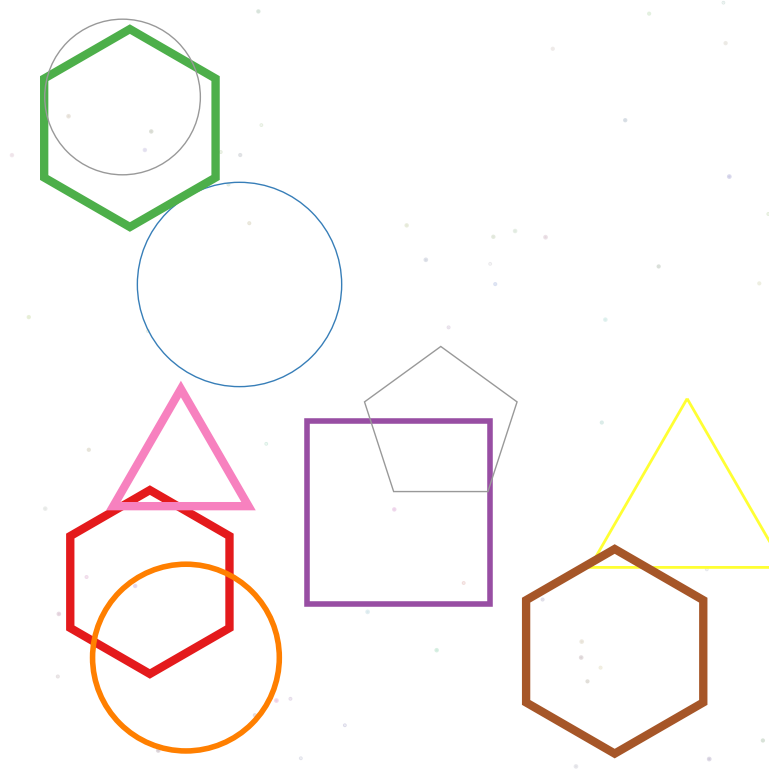[{"shape": "hexagon", "thickness": 3, "radius": 0.6, "center": [0.195, 0.244]}, {"shape": "circle", "thickness": 0.5, "radius": 0.66, "center": [0.311, 0.631]}, {"shape": "hexagon", "thickness": 3, "radius": 0.64, "center": [0.169, 0.834]}, {"shape": "square", "thickness": 2, "radius": 0.59, "center": [0.518, 0.334]}, {"shape": "circle", "thickness": 2, "radius": 0.61, "center": [0.241, 0.146]}, {"shape": "triangle", "thickness": 1, "radius": 0.73, "center": [0.892, 0.336]}, {"shape": "hexagon", "thickness": 3, "radius": 0.66, "center": [0.798, 0.154]}, {"shape": "triangle", "thickness": 3, "radius": 0.51, "center": [0.235, 0.393]}, {"shape": "pentagon", "thickness": 0.5, "radius": 0.52, "center": [0.572, 0.446]}, {"shape": "circle", "thickness": 0.5, "radius": 0.51, "center": [0.159, 0.874]}]